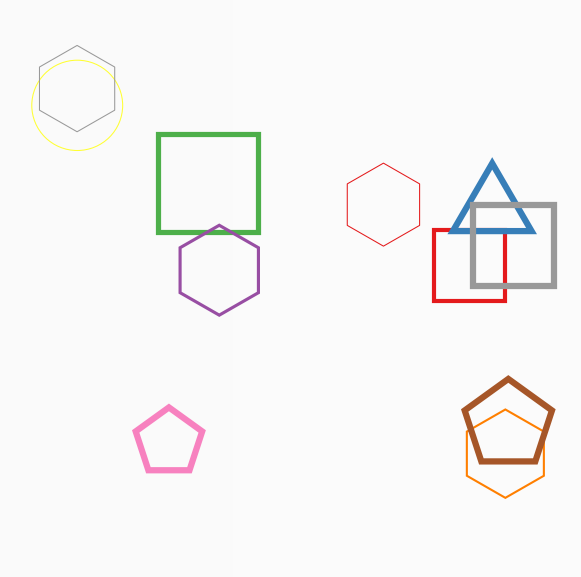[{"shape": "square", "thickness": 2, "radius": 0.31, "center": [0.808, 0.539]}, {"shape": "hexagon", "thickness": 0.5, "radius": 0.36, "center": [0.66, 0.645]}, {"shape": "triangle", "thickness": 3, "radius": 0.39, "center": [0.847, 0.638]}, {"shape": "square", "thickness": 2.5, "radius": 0.43, "center": [0.358, 0.682]}, {"shape": "hexagon", "thickness": 1.5, "radius": 0.39, "center": [0.377, 0.531]}, {"shape": "hexagon", "thickness": 1, "radius": 0.38, "center": [0.869, 0.214]}, {"shape": "circle", "thickness": 0.5, "radius": 0.39, "center": [0.133, 0.817]}, {"shape": "pentagon", "thickness": 3, "radius": 0.39, "center": [0.875, 0.264]}, {"shape": "pentagon", "thickness": 3, "radius": 0.3, "center": [0.291, 0.234]}, {"shape": "square", "thickness": 3, "radius": 0.35, "center": [0.883, 0.574]}, {"shape": "hexagon", "thickness": 0.5, "radius": 0.37, "center": [0.133, 0.846]}]